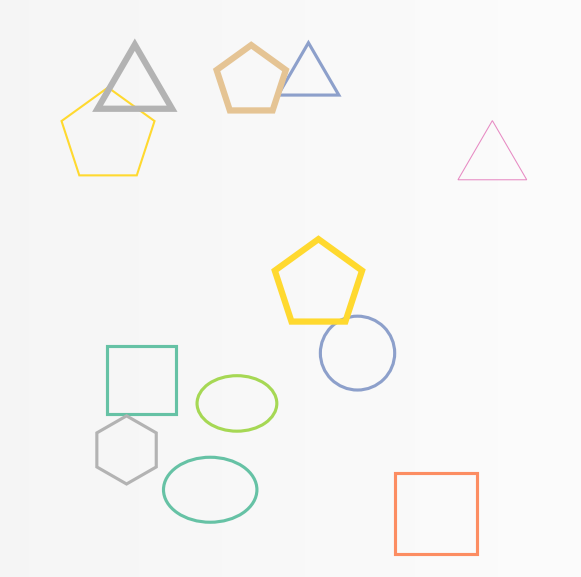[{"shape": "square", "thickness": 1.5, "radius": 0.3, "center": [0.243, 0.341]}, {"shape": "oval", "thickness": 1.5, "radius": 0.4, "center": [0.362, 0.151]}, {"shape": "square", "thickness": 1.5, "radius": 0.35, "center": [0.75, 0.11]}, {"shape": "circle", "thickness": 1.5, "radius": 0.32, "center": [0.615, 0.388]}, {"shape": "triangle", "thickness": 1.5, "radius": 0.3, "center": [0.531, 0.865]}, {"shape": "triangle", "thickness": 0.5, "radius": 0.34, "center": [0.847, 0.722]}, {"shape": "oval", "thickness": 1.5, "radius": 0.34, "center": [0.408, 0.301]}, {"shape": "pentagon", "thickness": 1, "radius": 0.42, "center": [0.186, 0.764]}, {"shape": "pentagon", "thickness": 3, "radius": 0.39, "center": [0.548, 0.506]}, {"shape": "pentagon", "thickness": 3, "radius": 0.31, "center": [0.432, 0.859]}, {"shape": "triangle", "thickness": 3, "radius": 0.37, "center": [0.232, 0.848]}, {"shape": "hexagon", "thickness": 1.5, "radius": 0.3, "center": [0.218, 0.22]}]